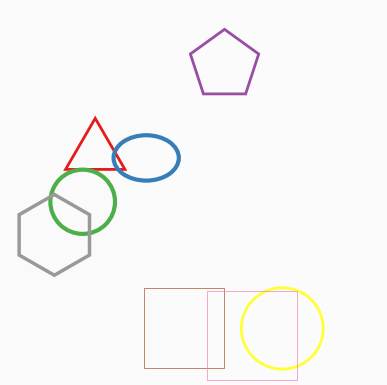[{"shape": "triangle", "thickness": 2, "radius": 0.44, "center": [0.246, 0.604]}, {"shape": "oval", "thickness": 3, "radius": 0.42, "center": [0.377, 0.59]}, {"shape": "circle", "thickness": 3, "radius": 0.42, "center": [0.213, 0.476]}, {"shape": "pentagon", "thickness": 2, "radius": 0.46, "center": [0.579, 0.831]}, {"shape": "circle", "thickness": 2, "radius": 0.53, "center": [0.728, 0.147]}, {"shape": "square", "thickness": 0.5, "radius": 0.52, "center": [0.475, 0.149]}, {"shape": "square", "thickness": 0.5, "radius": 0.58, "center": [0.651, 0.13]}, {"shape": "hexagon", "thickness": 2.5, "radius": 0.52, "center": [0.14, 0.39]}]